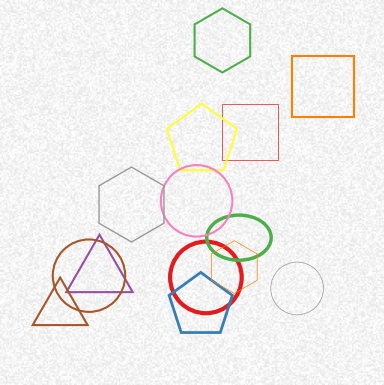[{"shape": "square", "thickness": 0.5, "radius": 0.36, "center": [0.649, 0.657]}, {"shape": "circle", "thickness": 3, "radius": 0.46, "center": [0.535, 0.279]}, {"shape": "pentagon", "thickness": 2, "radius": 0.43, "center": [0.521, 0.206]}, {"shape": "oval", "thickness": 2.5, "radius": 0.42, "center": [0.621, 0.383]}, {"shape": "hexagon", "thickness": 1.5, "radius": 0.42, "center": [0.578, 0.895]}, {"shape": "triangle", "thickness": 1.5, "radius": 0.5, "center": [0.258, 0.291]}, {"shape": "hexagon", "thickness": 0.5, "radius": 0.34, "center": [0.609, 0.306]}, {"shape": "square", "thickness": 1.5, "radius": 0.4, "center": [0.839, 0.776]}, {"shape": "pentagon", "thickness": 1.5, "radius": 0.48, "center": [0.524, 0.635]}, {"shape": "circle", "thickness": 1.5, "radius": 0.47, "center": [0.231, 0.284]}, {"shape": "triangle", "thickness": 1.5, "radius": 0.41, "center": [0.156, 0.197]}, {"shape": "circle", "thickness": 1.5, "radius": 0.46, "center": [0.511, 0.478]}, {"shape": "hexagon", "thickness": 1, "radius": 0.49, "center": [0.342, 0.469]}, {"shape": "circle", "thickness": 0.5, "radius": 0.34, "center": [0.772, 0.251]}]